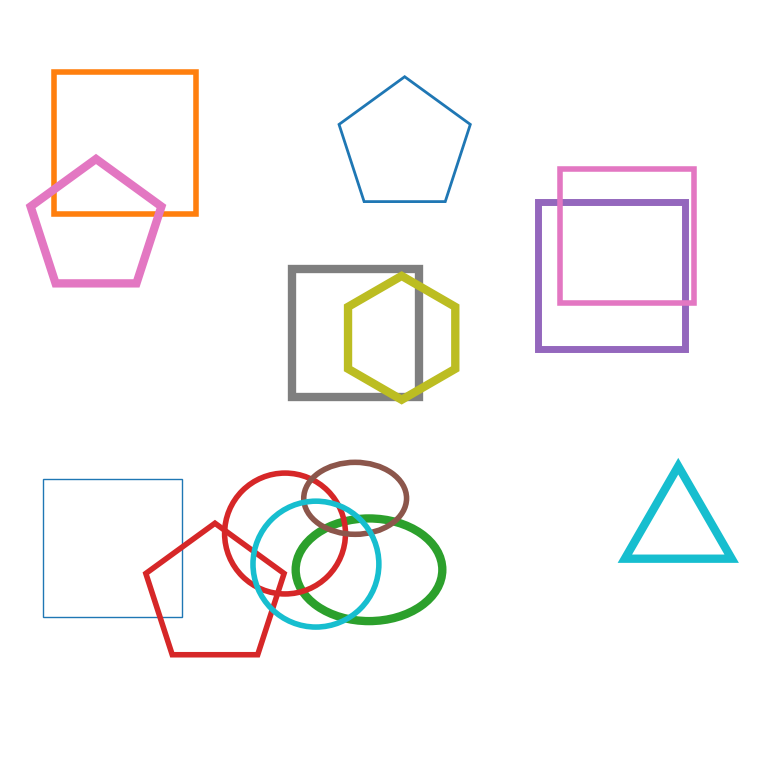[{"shape": "square", "thickness": 0.5, "radius": 0.45, "center": [0.146, 0.288]}, {"shape": "pentagon", "thickness": 1, "radius": 0.45, "center": [0.526, 0.811]}, {"shape": "square", "thickness": 2, "radius": 0.46, "center": [0.162, 0.815]}, {"shape": "oval", "thickness": 3, "radius": 0.48, "center": [0.479, 0.26]}, {"shape": "circle", "thickness": 2, "radius": 0.39, "center": [0.37, 0.307]}, {"shape": "pentagon", "thickness": 2, "radius": 0.47, "center": [0.279, 0.226]}, {"shape": "square", "thickness": 2.5, "radius": 0.48, "center": [0.795, 0.642]}, {"shape": "oval", "thickness": 2, "radius": 0.33, "center": [0.461, 0.353]}, {"shape": "pentagon", "thickness": 3, "radius": 0.45, "center": [0.125, 0.704]}, {"shape": "square", "thickness": 2, "radius": 0.44, "center": [0.814, 0.694]}, {"shape": "square", "thickness": 3, "radius": 0.41, "center": [0.462, 0.568]}, {"shape": "hexagon", "thickness": 3, "radius": 0.4, "center": [0.522, 0.561]}, {"shape": "circle", "thickness": 2, "radius": 0.41, "center": [0.41, 0.267]}, {"shape": "triangle", "thickness": 3, "radius": 0.4, "center": [0.881, 0.314]}]